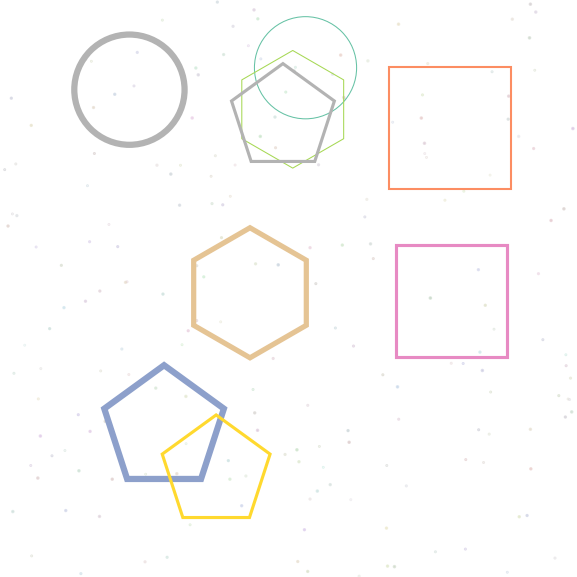[{"shape": "circle", "thickness": 0.5, "radius": 0.44, "center": [0.529, 0.882]}, {"shape": "square", "thickness": 1, "radius": 0.53, "center": [0.779, 0.778]}, {"shape": "pentagon", "thickness": 3, "radius": 0.54, "center": [0.284, 0.258]}, {"shape": "square", "thickness": 1.5, "radius": 0.48, "center": [0.782, 0.478]}, {"shape": "hexagon", "thickness": 0.5, "radius": 0.51, "center": [0.507, 0.81]}, {"shape": "pentagon", "thickness": 1.5, "radius": 0.49, "center": [0.374, 0.182]}, {"shape": "hexagon", "thickness": 2.5, "radius": 0.56, "center": [0.433, 0.492]}, {"shape": "circle", "thickness": 3, "radius": 0.48, "center": [0.224, 0.844]}, {"shape": "pentagon", "thickness": 1.5, "radius": 0.47, "center": [0.49, 0.795]}]